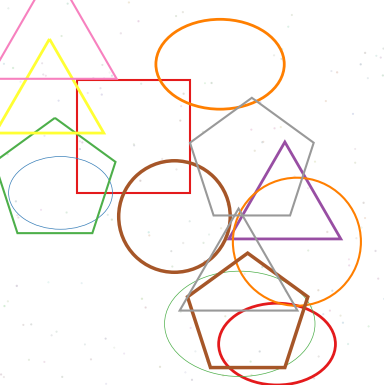[{"shape": "square", "thickness": 1.5, "radius": 0.74, "center": [0.346, 0.645]}, {"shape": "oval", "thickness": 2, "radius": 0.76, "center": [0.72, 0.106]}, {"shape": "oval", "thickness": 0.5, "radius": 0.67, "center": [0.157, 0.499]}, {"shape": "pentagon", "thickness": 1.5, "radius": 0.83, "center": [0.143, 0.528]}, {"shape": "oval", "thickness": 0.5, "radius": 0.98, "center": [0.623, 0.159]}, {"shape": "triangle", "thickness": 2, "radius": 0.84, "center": [0.74, 0.463]}, {"shape": "oval", "thickness": 2, "radius": 0.83, "center": [0.572, 0.833]}, {"shape": "circle", "thickness": 1.5, "radius": 0.83, "center": [0.771, 0.372]}, {"shape": "triangle", "thickness": 2, "radius": 0.81, "center": [0.129, 0.736]}, {"shape": "circle", "thickness": 2.5, "radius": 0.72, "center": [0.453, 0.438]}, {"shape": "pentagon", "thickness": 2.5, "radius": 0.82, "center": [0.643, 0.178]}, {"shape": "triangle", "thickness": 1.5, "radius": 0.96, "center": [0.137, 0.891]}, {"shape": "triangle", "thickness": 1.5, "radius": 0.88, "center": [0.62, 0.282]}, {"shape": "pentagon", "thickness": 1.5, "radius": 0.84, "center": [0.654, 0.577]}]